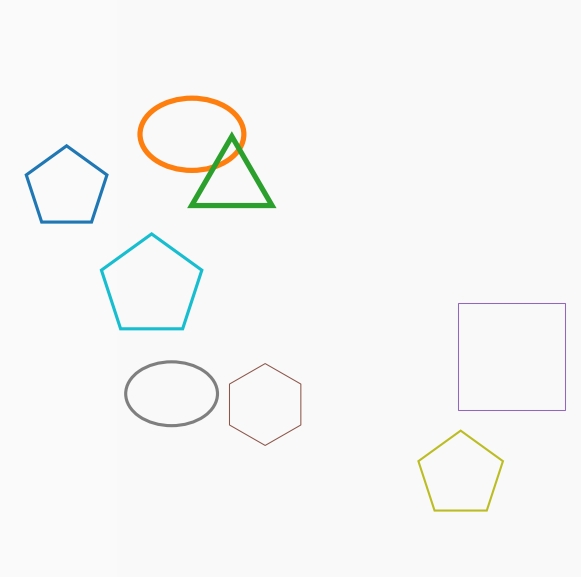[{"shape": "pentagon", "thickness": 1.5, "radius": 0.36, "center": [0.115, 0.674]}, {"shape": "oval", "thickness": 2.5, "radius": 0.45, "center": [0.33, 0.767]}, {"shape": "triangle", "thickness": 2.5, "radius": 0.4, "center": [0.399, 0.683]}, {"shape": "square", "thickness": 0.5, "radius": 0.46, "center": [0.88, 0.382]}, {"shape": "hexagon", "thickness": 0.5, "radius": 0.35, "center": [0.456, 0.299]}, {"shape": "oval", "thickness": 1.5, "radius": 0.39, "center": [0.295, 0.317]}, {"shape": "pentagon", "thickness": 1, "radius": 0.38, "center": [0.793, 0.177]}, {"shape": "pentagon", "thickness": 1.5, "radius": 0.45, "center": [0.261, 0.503]}]